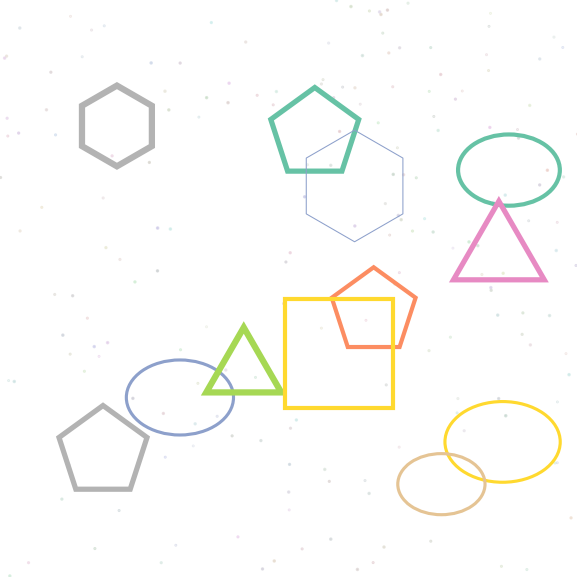[{"shape": "pentagon", "thickness": 2.5, "radius": 0.4, "center": [0.545, 0.768]}, {"shape": "oval", "thickness": 2, "radius": 0.44, "center": [0.881, 0.705]}, {"shape": "pentagon", "thickness": 2, "radius": 0.38, "center": [0.647, 0.46]}, {"shape": "hexagon", "thickness": 0.5, "radius": 0.48, "center": [0.614, 0.677]}, {"shape": "oval", "thickness": 1.5, "radius": 0.46, "center": [0.312, 0.311]}, {"shape": "triangle", "thickness": 2.5, "radius": 0.45, "center": [0.864, 0.56]}, {"shape": "triangle", "thickness": 3, "radius": 0.37, "center": [0.422, 0.357]}, {"shape": "oval", "thickness": 1.5, "radius": 0.5, "center": [0.87, 0.234]}, {"shape": "square", "thickness": 2, "radius": 0.47, "center": [0.587, 0.387]}, {"shape": "oval", "thickness": 1.5, "radius": 0.38, "center": [0.764, 0.161]}, {"shape": "hexagon", "thickness": 3, "radius": 0.35, "center": [0.202, 0.781]}, {"shape": "pentagon", "thickness": 2.5, "radius": 0.4, "center": [0.178, 0.217]}]